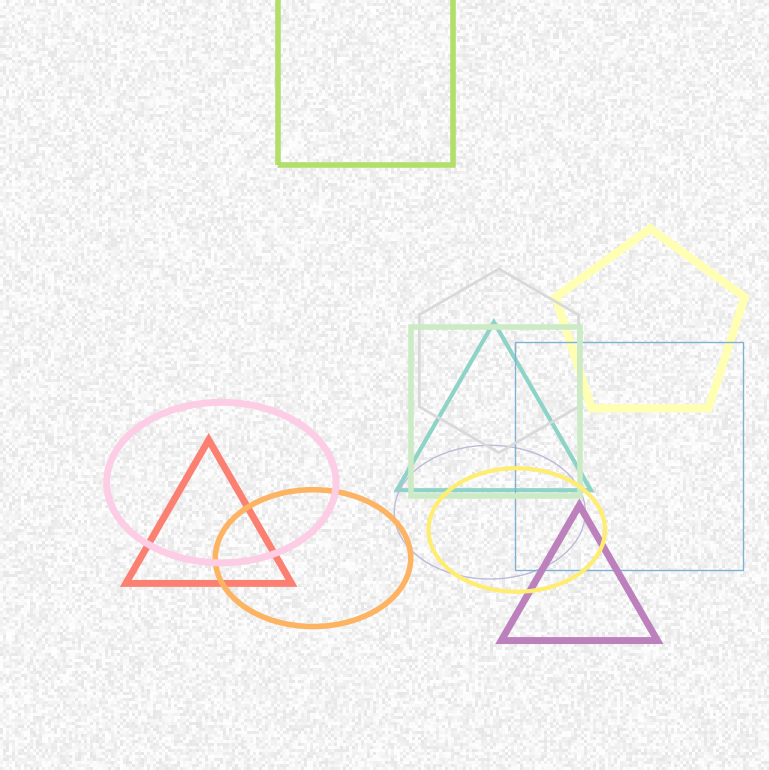[{"shape": "triangle", "thickness": 1.5, "radius": 0.73, "center": [0.641, 0.436]}, {"shape": "pentagon", "thickness": 3, "radius": 0.65, "center": [0.844, 0.574]}, {"shape": "oval", "thickness": 0.5, "radius": 0.62, "center": [0.636, 0.335]}, {"shape": "triangle", "thickness": 2.5, "radius": 0.62, "center": [0.271, 0.304]}, {"shape": "square", "thickness": 0.5, "radius": 0.74, "center": [0.817, 0.408]}, {"shape": "oval", "thickness": 2, "radius": 0.63, "center": [0.406, 0.275]}, {"shape": "square", "thickness": 2, "radius": 0.57, "center": [0.475, 0.899]}, {"shape": "oval", "thickness": 2.5, "radius": 0.74, "center": [0.287, 0.373]}, {"shape": "hexagon", "thickness": 1, "radius": 0.6, "center": [0.648, 0.531]}, {"shape": "triangle", "thickness": 2.5, "radius": 0.59, "center": [0.752, 0.227]}, {"shape": "square", "thickness": 2, "radius": 0.55, "center": [0.644, 0.465]}, {"shape": "oval", "thickness": 1.5, "radius": 0.57, "center": [0.671, 0.312]}]